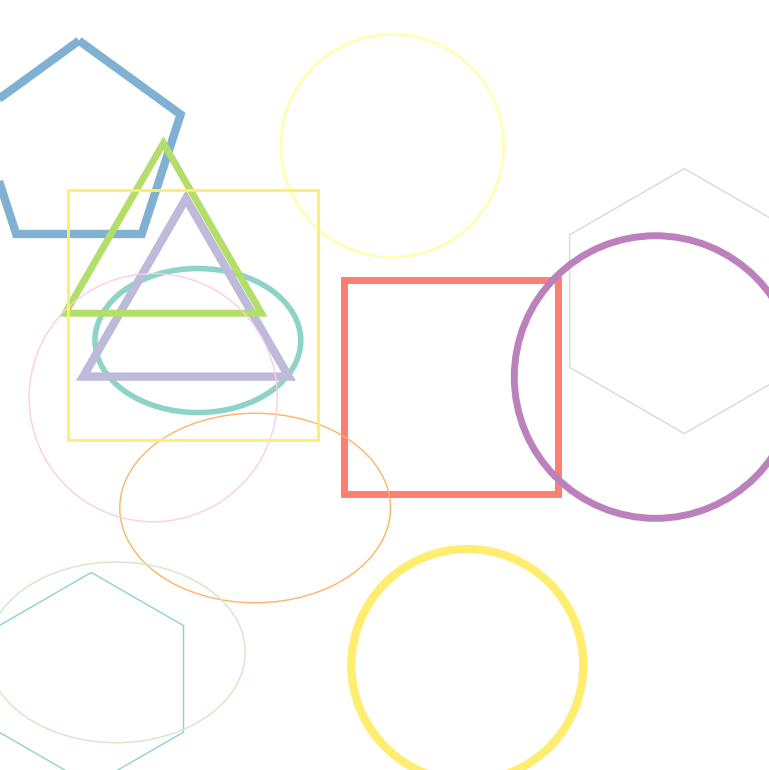[{"shape": "oval", "thickness": 2, "radius": 0.67, "center": [0.257, 0.558]}, {"shape": "hexagon", "thickness": 0.5, "radius": 0.69, "center": [0.119, 0.118]}, {"shape": "circle", "thickness": 1, "radius": 0.72, "center": [0.509, 0.811]}, {"shape": "triangle", "thickness": 3, "radius": 0.77, "center": [0.241, 0.588]}, {"shape": "square", "thickness": 2.5, "radius": 0.69, "center": [0.586, 0.498]}, {"shape": "pentagon", "thickness": 3, "radius": 0.69, "center": [0.103, 0.808]}, {"shape": "oval", "thickness": 0.5, "radius": 0.88, "center": [0.331, 0.34]}, {"shape": "triangle", "thickness": 2.5, "radius": 0.74, "center": [0.212, 0.667]}, {"shape": "circle", "thickness": 0.5, "radius": 0.81, "center": [0.199, 0.484]}, {"shape": "hexagon", "thickness": 0.5, "radius": 0.86, "center": [0.889, 0.609]}, {"shape": "circle", "thickness": 2.5, "radius": 0.92, "center": [0.851, 0.51]}, {"shape": "oval", "thickness": 0.5, "radius": 0.84, "center": [0.151, 0.153]}, {"shape": "circle", "thickness": 3, "radius": 0.75, "center": [0.607, 0.136]}, {"shape": "square", "thickness": 1, "radius": 0.81, "center": [0.251, 0.59]}]